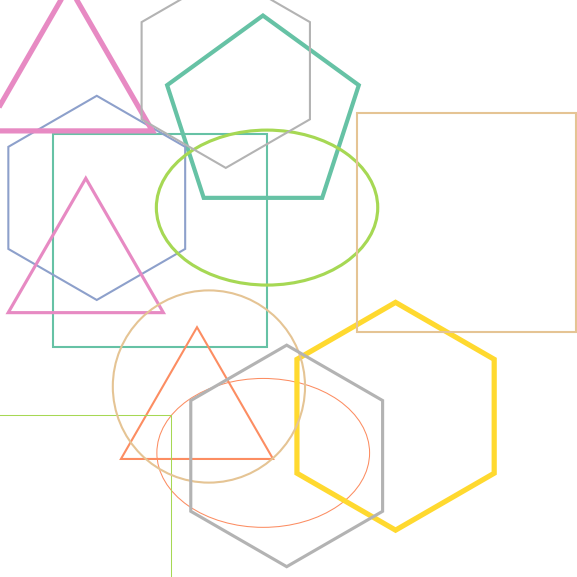[{"shape": "pentagon", "thickness": 2, "radius": 0.87, "center": [0.455, 0.798]}, {"shape": "square", "thickness": 1, "radius": 0.93, "center": [0.277, 0.583]}, {"shape": "triangle", "thickness": 1, "radius": 0.76, "center": [0.341, 0.28]}, {"shape": "oval", "thickness": 0.5, "radius": 0.92, "center": [0.456, 0.215]}, {"shape": "hexagon", "thickness": 1, "radius": 0.88, "center": [0.168, 0.656]}, {"shape": "triangle", "thickness": 1.5, "radius": 0.78, "center": [0.149, 0.535]}, {"shape": "triangle", "thickness": 2.5, "radius": 0.83, "center": [0.119, 0.856]}, {"shape": "square", "thickness": 0.5, "radius": 0.89, "center": [0.119, 0.104]}, {"shape": "oval", "thickness": 1.5, "radius": 0.96, "center": [0.462, 0.64]}, {"shape": "hexagon", "thickness": 2.5, "radius": 0.99, "center": [0.685, 0.278]}, {"shape": "square", "thickness": 1, "radius": 0.95, "center": [0.807, 0.614]}, {"shape": "circle", "thickness": 1, "radius": 0.83, "center": [0.362, 0.33]}, {"shape": "hexagon", "thickness": 1, "radius": 0.84, "center": [0.391, 0.877]}, {"shape": "hexagon", "thickness": 1.5, "radius": 0.96, "center": [0.496, 0.21]}]